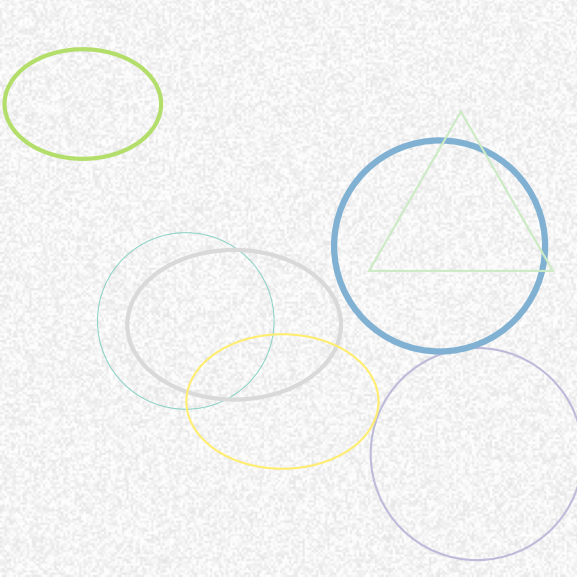[{"shape": "circle", "thickness": 0.5, "radius": 0.76, "center": [0.322, 0.443]}, {"shape": "circle", "thickness": 1, "radius": 0.92, "center": [0.826, 0.213]}, {"shape": "circle", "thickness": 3, "radius": 0.91, "center": [0.761, 0.573]}, {"shape": "oval", "thickness": 2, "radius": 0.68, "center": [0.143, 0.819]}, {"shape": "oval", "thickness": 2, "radius": 0.93, "center": [0.405, 0.437]}, {"shape": "triangle", "thickness": 1, "radius": 0.92, "center": [0.798, 0.622]}, {"shape": "oval", "thickness": 1, "radius": 0.83, "center": [0.489, 0.304]}]